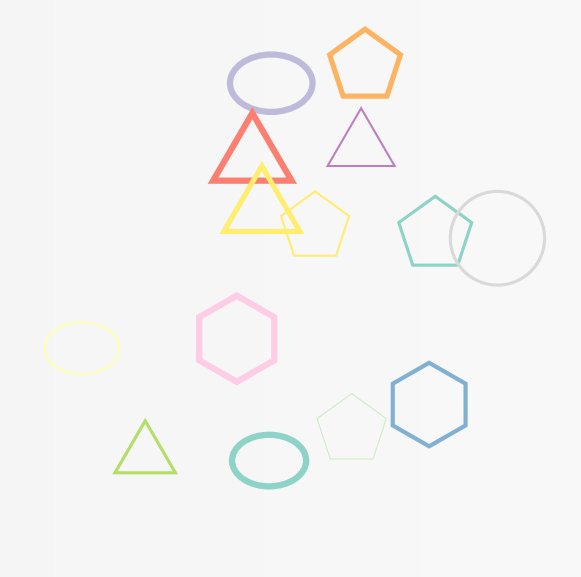[{"shape": "pentagon", "thickness": 1.5, "radius": 0.33, "center": [0.749, 0.593]}, {"shape": "oval", "thickness": 3, "radius": 0.32, "center": [0.463, 0.202]}, {"shape": "oval", "thickness": 1, "radius": 0.32, "center": [0.141, 0.396]}, {"shape": "oval", "thickness": 3, "radius": 0.35, "center": [0.467, 0.855]}, {"shape": "triangle", "thickness": 3, "radius": 0.39, "center": [0.434, 0.725]}, {"shape": "hexagon", "thickness": 2, "radius": 0.36, "center": [0.738, 0.299]}, {"shape": "pentagon", "thickness": 2.5, "radius": 0.32, "center": [0.628, 0.885]}, {"shape": "triangle", "thickness": 1.5, "radius": 0.3, "center": [0.25, 0.21]}, {"shape": "hexagon", "thickness": 3, "radius": 0.37, "center": [0.407, 0.413]}, {"shape": "circle", "thickness": 1.5, "radius": 0.41, "center": [0.856, 0.587]}, {"shape": "triangle", "thickness": 1, "radius": 0.33, "center": [0.621, 0.745]}, {"shape": "pentagon", "thickness": 0.5, "radius": 0.31, "center": [0.605, 0.255]}, {"shape": "triangle", "thickness": 2.5, "radius": 0.38, "center": [0.45, 0.636]}, {"shape": "pentagon", "thickness": 1, "radius": 0.31, "center": [0.542, 0.606]}]